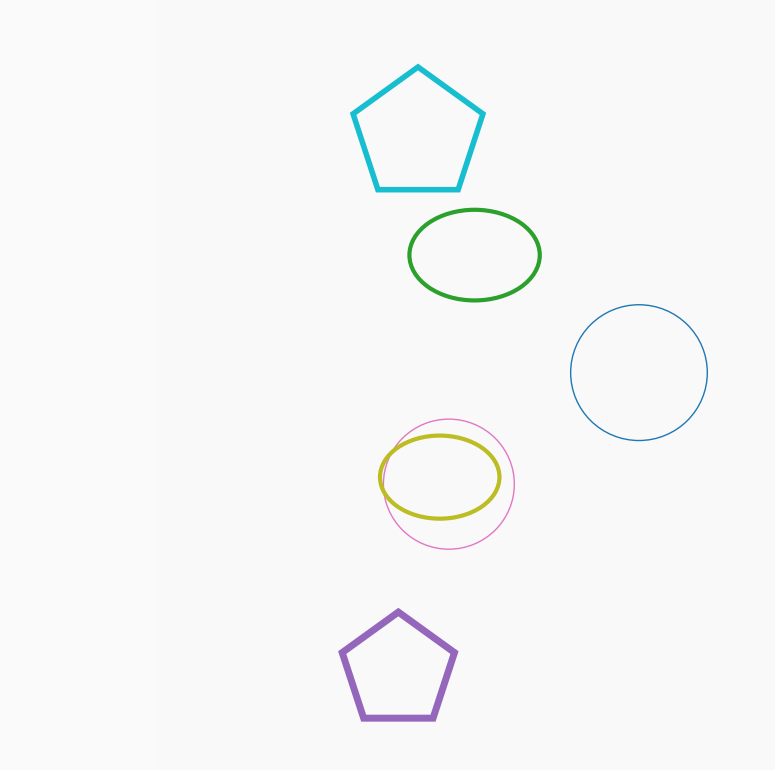[{"shape": "circle", "thickness": 0.5, "radius": 0.44, "center": [0.824, 0.516]}, {"shape": "oval", "thickness": 1.5, "radius": 0.42, "center": [0.612, 0.669]}, {"shape": "pentagon", "thickness": 2.5, "radius": 0.38, "center": [0.514, 0.129]}, {"shape": "circle", "thickness": 0.5, "radius": 0.42, "center": [0.579, 0.371]}, {"shape": "oval", "thickness": 1.5, "radius": 0.39, "center": [0.567, 0.38]}, {"shape": "pentagon", "thickness": 2, "radius": 0.44, "center": [0.539, 0.825]}]